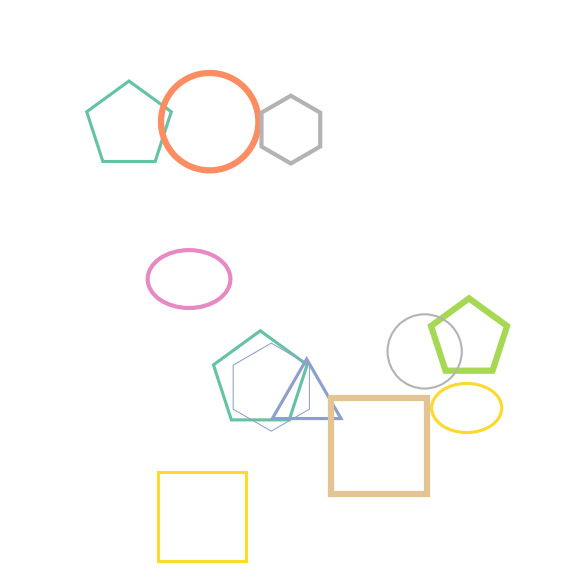[{"shape": "pentagon", "thickness": 1.5, "radius": 0.43, "center": [0.451, 0.341]}, {"shape": "pentagon", "thickness": 1.5, "radius": 0.38, "center": [0.223, 0.782]}, {"shape": "circle", "thickness": 3, "radius": 0.42, "center": [0.363, 0.788]}, {"shape": "triangle", "thickness": 1.5, "radius": 0.34, "center": [0.531, 0.309]}, {"shape": "hexagon", "thickness": 0.5, "radius": 0.38, "center": [0.47, 0.329]}, {"shape": "oval", "thickness": 2, "radius": 0.36, "center": [0.327, 0.516]}, {"shape": "pentagon", "thickness": 3, "radius": 0.35, "center": [0.812, 0.413]}, {"shape": "oval", "thickness": 1.5, "radius": 0.3, "center": [0.808, 0.293]}, {"shape": "square", "thickness": 1.5, "radius": 0.38, "center": [0.35, 0.105]}, {"shape": "square", "thickness": 3, "radius": 0.42, "center": [0.656, 0.227]}, {"shape": "hexagon", "thickness": 2, "radius": 0.29, "center": [0.504, 0.775]}, {"shape": "circle", "thickness": 1, "radius": 0.32, "center": [0.735, 0.391]}]